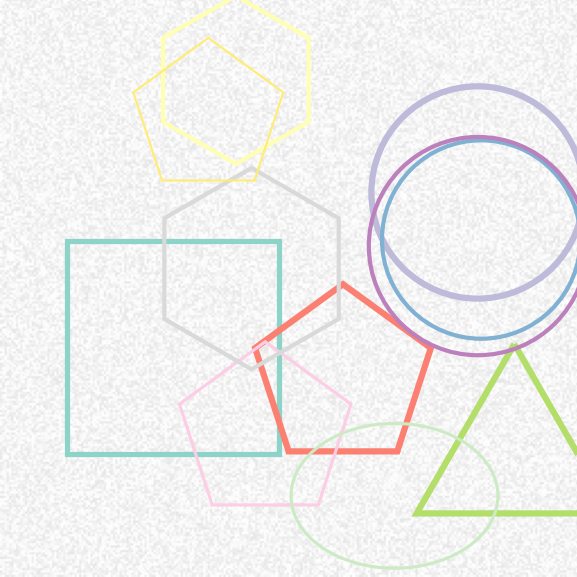[{"shape": "square", "thickness": 2.5, "radius": 0.92, "center": [0.3, 0.397]}, {"shape": "hexagon", "thickness": 2, "radius": 0.73, "center": [0.408, 0.861]}, {"shape": "circle", "thickness": 3, "radius": 0.92, "center": [0.827, 0.666]}, {"shape": "pentagon", "thickness": 3, "radius": 0.8, "center": [0.594, 0.347]}, {"shape": "circle", "thickness": 2, "radius": 0.86, "center": [0.833, 0.584]}, {"shape": "triangle", "thickness": 3, "radius": 0.98, "center": [0.891, 0.208]}, {"shape": "pentagon", "thickness": 1.5, "radius": 0.78, "center": [0.459, 0.251]}, {"shape": "hexagon", "thickness": 2, "radius": 0.87, "center": [0.436, 0.534]}, {"shape": "circle", "thickness": 2, "radius": 0.95, "center": [0.828, 0.573]}, {"shape": "oval", "thickness": 1.5, "radius": 0.9, "center": [0.683, 0.141]}, {"shape": "pentagon", "thickness": 1, "radius": 0.68, "center": [0.361, 0.797]}]